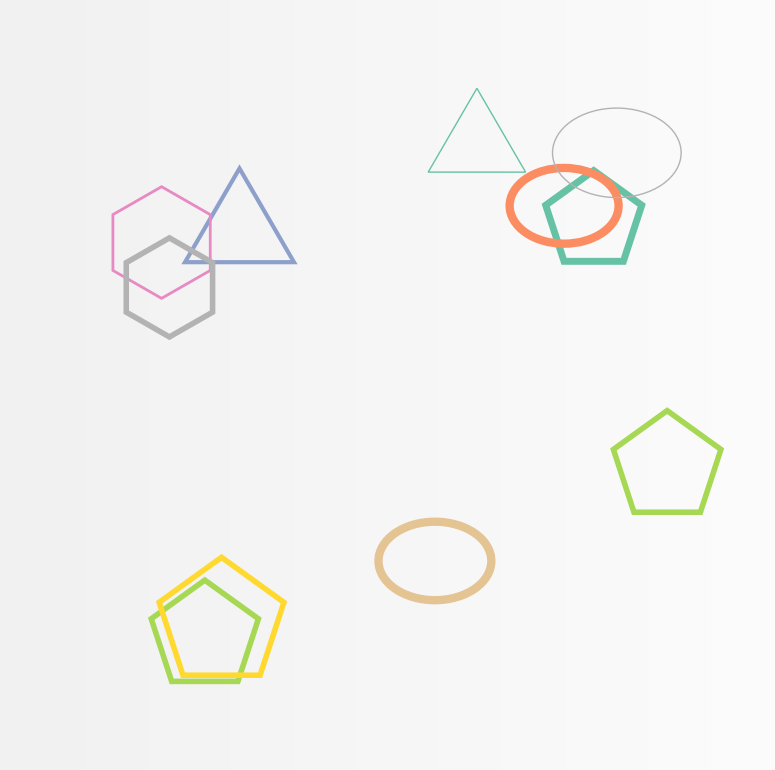[{"shape": "pentagon", "thickness": 2.5, "radius": 0.33, "center": [0.766, 0.713]}, {"shape": "triangle", "thickness": 0.5, "radius": 0.36, "center": [0.615, 0.813]}, {"shape": "oval", "thickness": 3, "radius": 0.35, "center": [0.728, 0.733]}, {"shape": "triangle", "thickness": 1.5, "radius": 0.41, "center": [0.309, 0.7]}, {"shape": "hexagon", "thickness": 1, "radius": 0.36, "center": [0.208, 0.685]}, {"shape": "pentagon", "thickness": 2, "radius": 0.36, "center": [0.264, 0.174]}, {"shape": "pentagon", "thickness": 2, "radius": 0.36, "center": [0.861, 0.394]}, {"shape": "pentagon", "thickness": 2, "radius": 0.42, "center": [0.286, 0.192]}, {"shape": "oval", "thickness": 3, "radius": 0.36, "center": [0.561, 0.271]}, {"shape": "hexagon", "thickness": 2, "radius": 0.32, "center": [0.219, 0.627]}, {"shape": "oval", "thickness": 0.5, "radius": 0.41, "center": [0.796, 0.802]}]